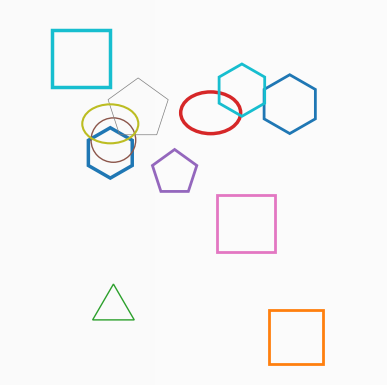[{"shape": "hexagon", "thickness": 2, "radius": 0.38, "center": [0.748, 0.729]}, {"shape": "hexagon", "thickness": 2.5, "radius": 0.33, "center": [0.285, 0.603]}, {"shape": "square", "thickness": 2, "radius": 0.35, "center": [0.763, 0.124]}, {"shape": "triangle", "thickness": 1, "radius": 0.31, "center": [0.293, 0.2]}, {"shape": "oval", "thickness": 2.5, "radius": 0.39, "center": [0.544, 0.707]}, {"shape": "pentagon", "thickness": 2, "radius": 0.3, "center": [0.451, 0.552]}, {"shape": "circle", "thickness": 1, "radius": 0.29, "center": [0.293, 0.636]}, {"shape": "square", "thickness": 2, "radius": 0.37, "center": [0.635, 0.421]}, {"shape": "pentagon", "thickness": 0.5, "radius": 0.41, "center": [0.356, 0.716]}, {"shape": "oval", "thickness": 1.5, "radius": 0.36, "center": [0.285, 0.678]}, {"shape": "hexagon", "thickness": 2, "radius": 0.34, "center": [0.624, 0.766]}, {"shape": "square", "thickness": 2.5, "radius": 0.37, "center": [0.209, 0.848]}]